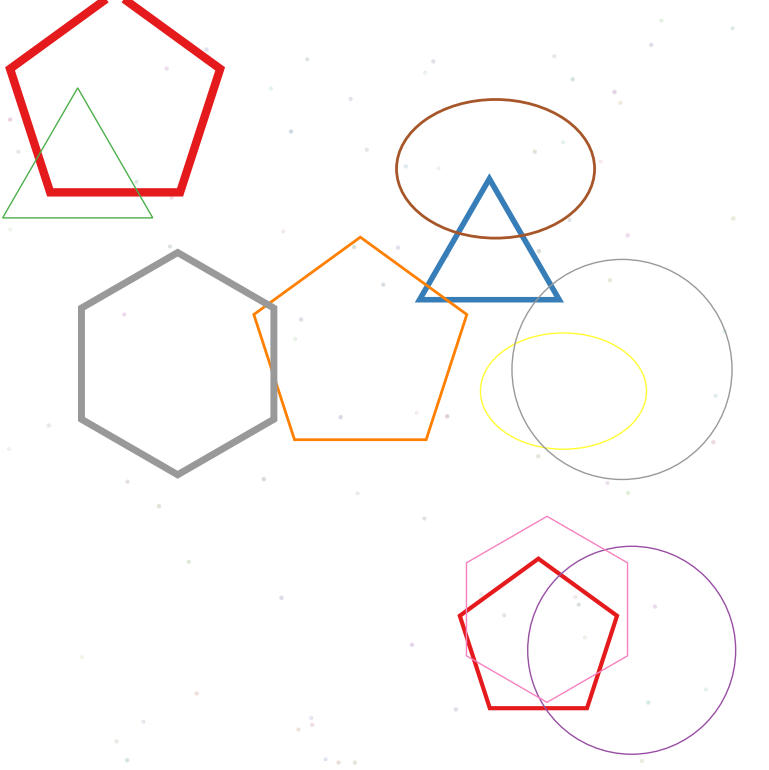[{"shape": "pentagon", "thickness": 3, "radius": 0.72, "center": [0.15, 0.866]}, {"shape": "pentagon", "thickness": 1.5, "radius": 0.54, "center": [0.699, 0.167]}, {"shape": "triangle", "thickness": 2, "radius": 0.52, "center": [0.636, 0.663]}, {"shape": "triangle", "thickness": 0.5, "radius": 0.56, "center": [0.101, 0.773]}, {"shape": "circle", "thickness": 0.5, "radius": 0.68, "center": [0.82, 0.155]}, {"shape": "pentagon", "thickness": 1, "radius": 0.73, "center": [0.468, 0.547]}, {"shape": "oval", "thickness": 0.5, "radius": 0.54, "center": [0.732, 0.492]}, {"shape": "oval", "thickness": 1, "radius": 0.64, "center": [0.644, 0.781]}, {"shape": "hexagon", "thickness": 0.5, "radius": 0.6, "center": [0.71, 0.209]}, {"shape": "circle", "thickness": 0.5, "radius": 0.71, "center": [0.808, 0.52]}, {"shape": "hexagon", "thickness": 2.5, "radius": 0.72, "center": [0.231, 0.528]}]